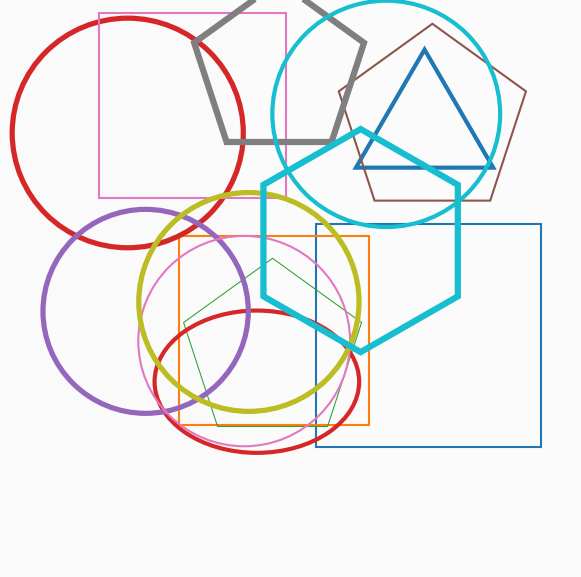[{"shape": "square", "thickness": 1, "radius": 0.97, "center": [0.737, 0.418]}, {"shape": "triangle", "thickness": 2, "radius": 0.68, "center": [0.73, 0.777]}, {"shape": "square", "thickness": 1, "radius": 0.82, "center": [0.471, 0.428]}, {"shape": "pentagon", "thickness": 0.5, "radius": 0.8, "center": [0.469, 0.391]}, {"shape": "circle", "thickness": 2.5, "radius": 0.99, "center": [0.22, 0.769]}, {"shape": "oval", "thickness": 2, "radius": 0.88, "center": [0.442, 0.338]}, {"shape": "circle", "thickness": 2.5, "radius": 0.88, "center": [0.251, 0.46]}, {"shape": "pentagon", "thickness": 1, "radius": 0.85, "center": [0.744, 0.789]}, {"shape": "circle", "thickness": 1, "radius": 0.91, "center": [0.42, 0.409]}, {"shape": "square", "thickness": 1, "radius": 0.8, "center": [0.332, 0.816]}, {"shape": "pentagon", "thickness": 3, "radius": 0.77, "center": [0.48, 0.878]}, {"shape": "circle", "thickness": 2.5, "radius": 0.95, "center": [0.428, 0.476]}, {"shape": "circle", "thickness": 2, "radius": 0.98, "center": [0.665, 0.802]}, {"shape": "hexagon", "thickness": 3, "radius": 0.97, "center": [0.62, 0.583]}]